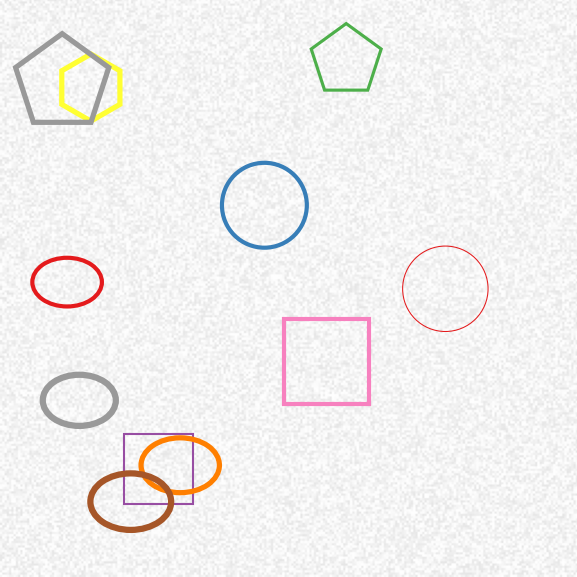[{"shape": "circle", "thickness": 0.5, "radius": 0.37, "center": [0.771, 0.499]}, {"shape": "oval", "thickness": 2, "radius": 0.3, "center": [0.116, 0.511]}, {"shape": "circle", "thickness": 2, "radius": 0.37, "center": [0.458, 0.644]}, {"shape": "pentagon", "thickness": 1.5, "radius": 0.32, "center": [0.599, 0.895]}, {"shape": "square", "thickness": 1, "radius": 0.3, "center": [0.275, 0.187]}, {"shape": "oval", "thickness": 2.5, "radius": 0.34, "center": [0.312, 0.194]}, {"shape": "hexagon", "thickness": 2.5, "radius": 0.29, "center": [0.157, 0.847]}, {"shape": "oval", "thickness": 3, "radius": 0.35, "center": [0.226, 0.13]}, {"shape": "square", "thickness": 2, "radius": 0.37, "center": [0.566, 0.372]}, {"shape": "oval", "thickness": 3, "radius": 0.32, "center": [0.137, 0.306]}, {"shape": "pentagon", "thickness": 2.5, "radius": 0.42, "center": [0.108, 0.856]}]